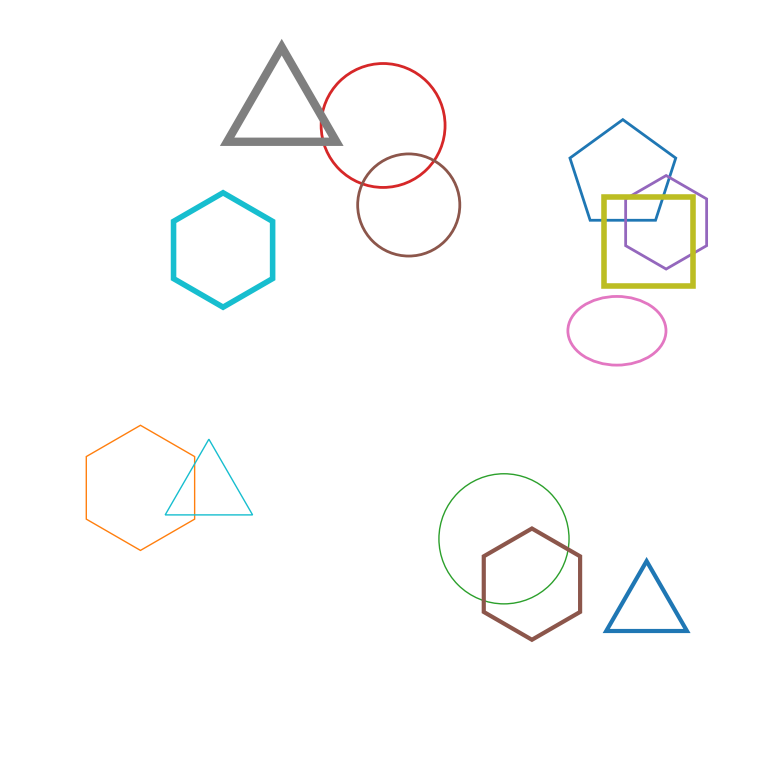[{"shape": "pentagon", "thickness": 1, "radius": 0.36, "center": [0.809, 0.772]}, {"shape": "triangle", "thickness": 1.5, "radius": 0.3, "center": [0.84, 0.211]}, {"shape": "hexagon", "thickness": 0.5, "radius": 0.41, "center": [0.182, 0.366]}, {"shape": "circle", "thickness": 0.5, "radius": 0.42, "center": [0.655, 0.3]}, {"shape": "circle", "thickness": 1, "radius": 0.4, "center": [0.498, 0.837]}, {"shape": "hexagon", "thickness": 1, "radius": 0.3, "center": [0.865, 0.711]}, {"shape": "hexagon", "thickness": 1.5, "radius": 0.36, "center": [0.691, 0.241]}, {"shape": "circle", "thickness": 1, "radius": 0.33, "center": [0.531, 0.734]}, {"shape": "oval", "thickness": 1, "radius": 0.32, "center": [0.801, 0.57]}, {"shape": "triangle", "thickness": 3, "radius": 0.41, "center": [0.366, 0.857]}, {"shape": "square", "thickness": 2, "radius": 0.29, "center": [0.843, 0.686]}, {"shape": "hexagon", "thickness": 2, "radius": 0.37, "center": [0.29, 0.675]}, {"shape": "triangle", "thickness": 0.5, "radius": 0.33, "center": [0.271, 0.364]}]